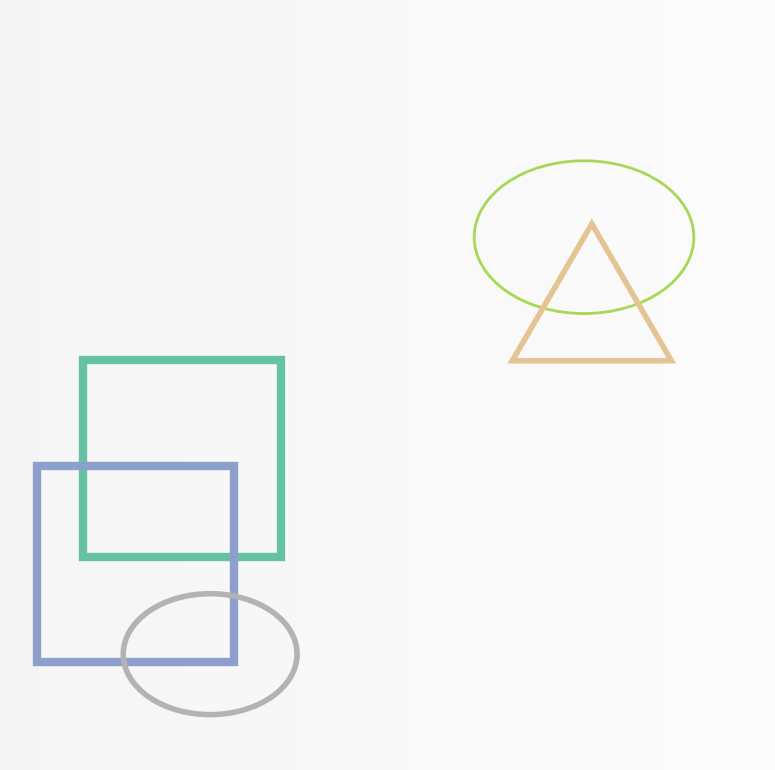[{"shape": "square", "thickness": 3, "radius": 0.64, "center": [0.235, 0.405]}, {"shape": "square", "thickness": 3, "radius": 0.64, "center": [0.175, 0.268]}, {"shape": "oval", "thickness": 1, "radius": 0.71, "center": [0.754, 0.692]}, {"shape": "triangle", "thickness": 2, "radius": 0.59, "center": [0.764, 0.591]}, {"shape": "oval", "thickness": 2, "radius": 0.56, "center": [0.271, 0.15]}]